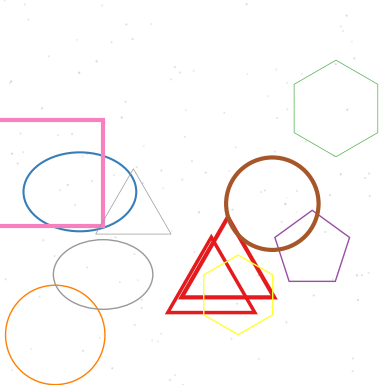[{"shape": "triangle", "thickness": 2.5, "radius": 0.65, "center": [0.549, 0.253]}, {"shape": "triangle", "thickness": 3, "radius": 0.69, "center": [0.592, 0.297]}, {"shape": "oval", "thickness": 1.5, "radius": 0.73, "center": [0.207, 0.502]}, {"shape": "hexagon", "thickness": 0.5, "radius": 0.63, "center": [0.873, 0.718]}, {"shape": "pentagon", "thickness": 1, "radius": 0.51, "center": [0.811, 0.352]}, {"shape": "circle", "thickness": 1, "radius": 0.65, "center": [0.143, 0.13]}, {"shape": "hexagon", "thickness": 1, "radius": 0.52, "center": [0.619, 0.234]}, {"shape": "circle", "thickness": 3, "radius": 0.6, "center": [0.707, 0.471]}, {"shape": "square", "thickness": 3, "radius": 0.69, "center": [0.131, 0.551]}, {"shape": "oval", "thickness": 1, "radius": 0.65, "center": [0.268, 0.287]}, {"shape": "triangle", "thickness": 0.5, "radius": 0.57, "center": [0.346, 0.449]}]